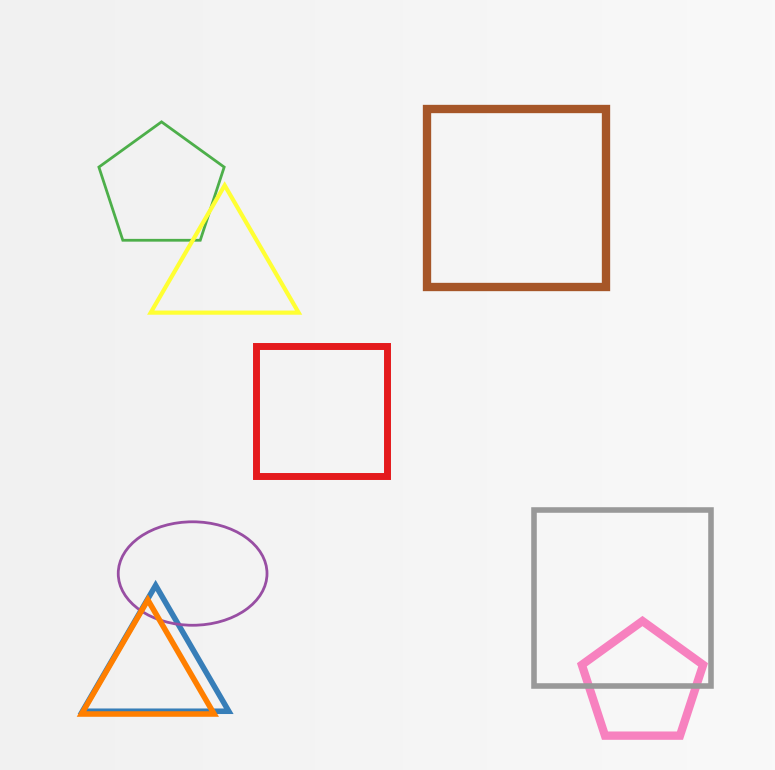[{"shape": "square", "thickness": 2.5, "radius": 0.42, "center": [0.415, 0.467]}, {"shape": "triangle", "thickness": 2, "radius": 0.54, "center": [0.201, 0.131]}, {"shape": "pentagon", "thickness": 1, "radius": 0.42, "center": [0.208, 0.757]}, {"shape": "oval", "thickness": 1, "radius": 0.48, "center": [0.249, 0.255]}, {"shape": "triangle", "thickness": 2, "radius": 0.49, "center": [0.191, 0.122]}, {"shape": "triangle", "thickness": 1.5, "radius": 0.55, "center": [0.29, 0.649]}, {"shape": "square", "thickness": 3, "radius": 0.58, "center": [0.667, 0.743]}, {"shape": "pentagon", "thickness": 3, "radius": 0.41, "center": [0.829, 0.111]}, {"shape": "square", "thickness": 2, "radius": 0.57, "center": [0.804, 0.223]}]